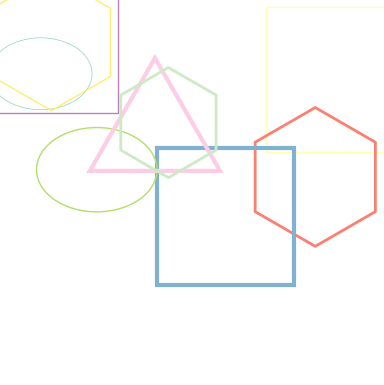[{"shape": "oval", "thickness": 0.5, "radius": 0.67, "center": [0.106, 0.808]}, {"shape": "square", "thickness": 1, "radius": 0.94, "center": [0.88, 0.794]}, {"shape": "hexagon", "thickness": 2, "radius": 0.9, "center": [0.819, 0.54]}, {"shape": "square", "thickness": 3, "radius": 0.89, "center": [0.585, 0.438]}, {"shape": "oval", "thickness": 1, "radius": 0.78, "center": [0.251, 0.559]}, {"shape": "triangle", "thickness": 3, "radius": 0.98, "center": [0.402, 0.654]}, {"shape": "square", "thickness": 1, "radius": 0.81, "center": [0.143, 0.868]}, {"shape": "hexagon", "thickness": 2, "radius": 0.71, "center": [0.437, 0.682]}, {"shape": "hexagon", "thickness": 1, "radius": 0.89, "center": [0.133, 0.89]}]